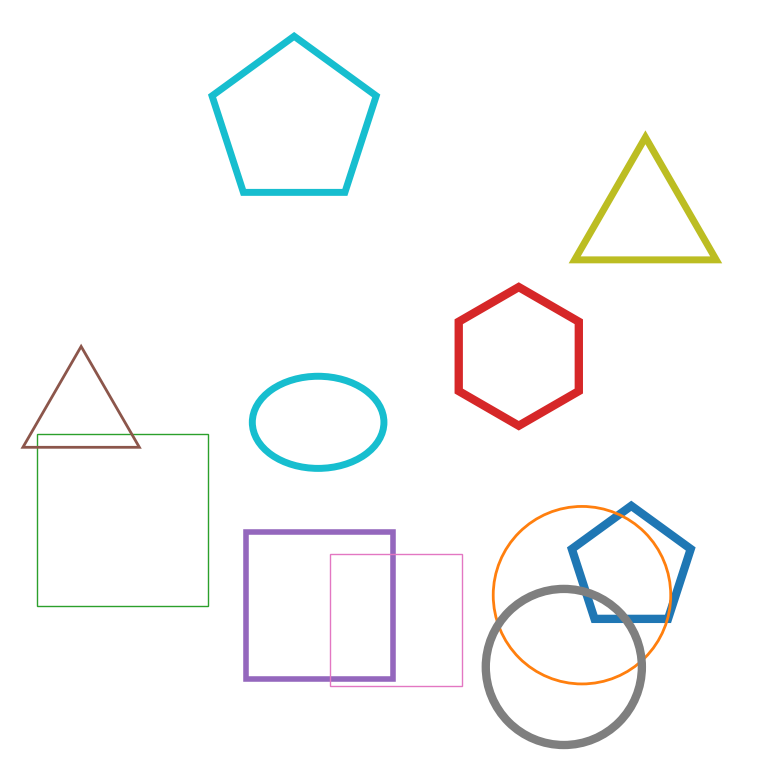[{"shape": "pentagon", "thickness": 3, "radius": 0.41, "center": [0.82, 0.262]}, {"shape": "circle", "thickness": 1, "radius": 0.58, "center": [0.756, 0.227]}, {"shape": "square", "thickness": 0.5, "radius": 0.56, "center": [0.159, 0.325]}, {"shape": "hexagon", "thickness": 3, "radius": 0.45, "center": [0.674, 0.537]}, {"shape": "square", "thickness": 2, "radius": 0.48, "center": [0.415, 0.214]}, {"shape": "triangle", "thickness": 1, "radius": 0.44, "center": [0.105, 0.463]}, {"shape": "square", "thickness": 0.5, "radius": 0.43, "center": [0.515, 0.194]}, {"shape": "circle", "thickness": 3, "radius": 0.51, "center": [0.732, 0.134]}, {"shape": "triangle", "thickness": 2.5, "radius": 0.53, "center": [0.838, 0.716]}, {"shape": "pentagon", "thickness": 2.5, "radius": 0.56, "center": [0.382, 0.841]}, {"shape": "oval", "thickness": 2.5, "radius": 0.43, "center": [0.413, 0.452]}]